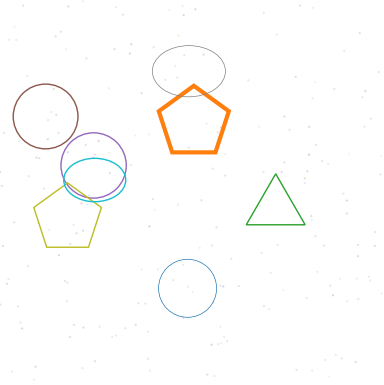[{"shape": "circle", "thickness": 0.5, "radius": 0.38, "center": [0.487, 0.251]}, {"shape": "pentagon", "thickness": 3, "radius": 0.48, "center": [0.503, 0.682]}, {"shape": "triangle", "thickness": 1, "radius": 0.44, "center": [0.716, 0.46]}, {"shape": "circle", "thickness": 1, "radius": 0.42, "center": [0.243, 0.57]}, {"shape": "circle", "thickness": 1, "radius": 0.42, "center": [0.118, 0.697]}, {"shape": "oval", "thickness": 0.5, "radius": 0.47, "center": [0.491, 0.815]}, {"shape": "pentagon", "thickness": 1, "radius": 0.46, "center": [0.176, 0.432]}, {"shape": "oval", "thickness": 1, "radius": 0.4, "center": [0.246, 0.532]}]